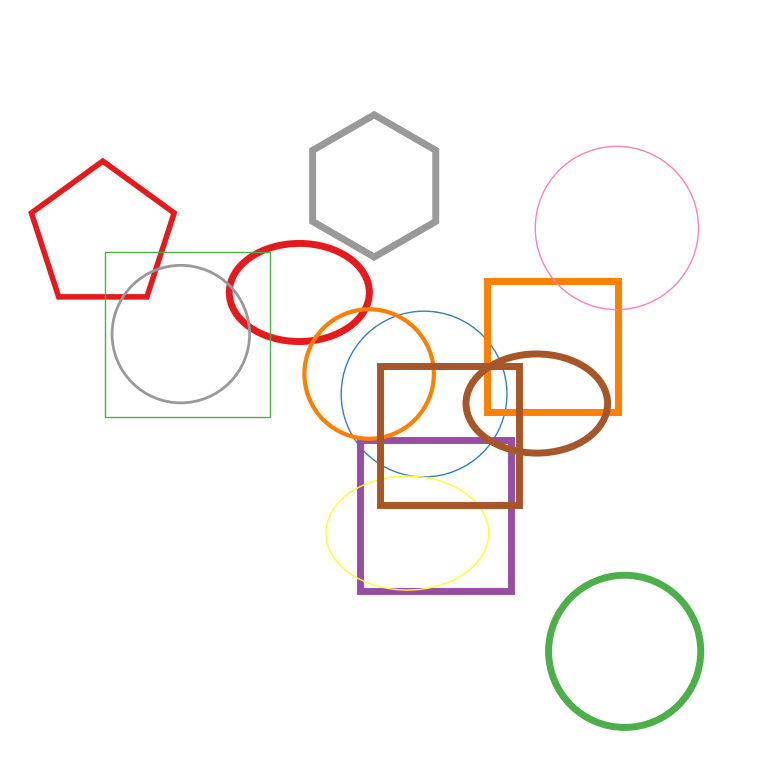[{"shape": "pentagon", "thickness": 2, "radius": 0.49, "center": [0.134, 0.693]}, {"shape": "oval", "thickness": 2.5, "radius": 0.45, "center": [0.389, 0.62]}, {"shape": "circle", "thickness": 0.5, "radius": 0.54, "center": [0.551, 0.488]}, {"shape": "square", "thickness": 0.5, "radius": 0.54, "center": [0.244, 0.565]}, {"shape": "circle", "thickness": 2.5, "radius": 0.49, "center": [0.811, 0.154]}, {"shape": "square", "thickness": 2.5, "radius": 0.49, "center": [0.565, 0.331]}, {"shape": "square", "thickness": 2.5, "radius": 0.43, "center": [0.718, 0.55]}, {"shape": "circle", "thickness": 1.5, "radius": 0.42, "center": [0.479, 0.514]}, {"shape": "oval", "thickness": 0.5, "radius": 0.53, "center": [0.529, 0.308]}, {"shape": "oval", "thickness": 2.5, "radius": 0.46, "center": [0.697, 0.476]}, {"shape": "square", "thickness": 2.5, "radius": 0.45, "center": [0.584, 0.434]}, {"shape": "circle", "thickness": 0.5, "radius": 0.53, "center": [0.801, 0.704]}, {"shape": "hexagon", "thickness": 2.5, "radius": 0.46, "center": [0.486, 0.759]}, {"shape": "circle", "thickness": 1, "radius": 0.45, "center": [0.235, 0.566]}]